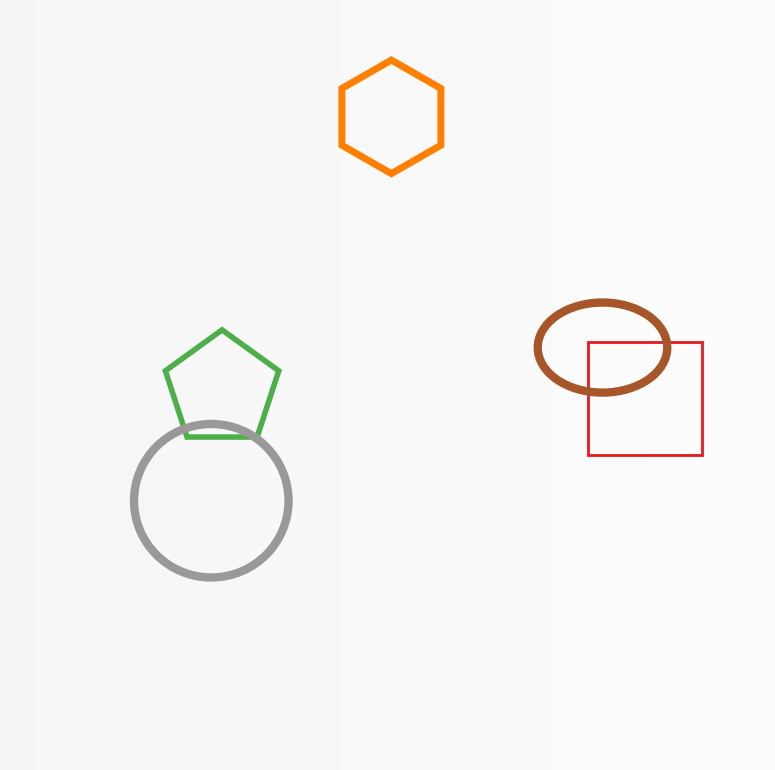[{"shape": "square", "thickness": 1, "radius": 0.37, "center": [0.832, 0.482]}, {"shape": "pentagon", "thickness": 2, "radius": 0.38, "center": [0.287, 0.495]}, {"shape": "hexagon", "thickness": 2.5, "radius": 0.37, "center": [0.505, 0.848]}, {"shape": "oval", "thickness": 3, "radius": 0.42, "center": [0.777, 0.549]}, {"shape": "circle", "thickness": 3, "radius": 0.5, "center": [0.273, 0.35]}]